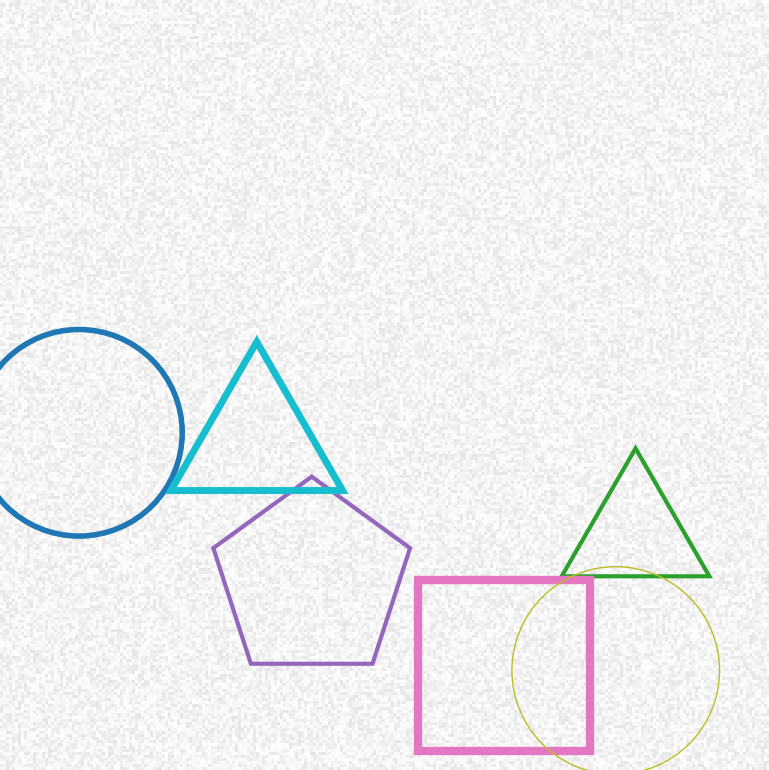[{"shape": "circle", "thickness": 2, "radius": 0.67, "center": [0.102, 0.438]}, {"shape": "triangle", "thickness": 1.5, "radius": 0.55, "center": [0.825, 0.307]}, {"shape": "pentagon", "thickness": 1.5, "radius": 0.67, "center": [0.405, 0.247]}, {"shape": "square", "thickness": 3, "radius": 0.56, "center": [0.654, 0.136]}, {"shape": "circle", "thickness": 0.5, "radius": 0.67, "center": [0.8, 0.129]}, {"shape": "triangle", "thickness": 2.5, "radius": 0.64, "center": [0.333, 0.427]}]